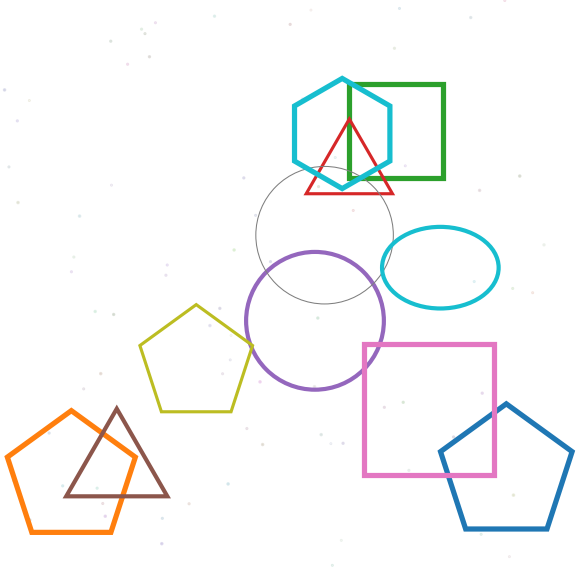[{"shape": "pentagon", "thickness": 2.5, "radius": 0.6, "center": [0.877, 0.18]}, {"shape": "pentagon", "thickness": 2.5, "radius": 0.58, "center": [0.124, 0.172]}, {"shape": "square", "thickness": 2.5, "radius": 0.41, "center": [0.686, 0.771]}, {"shape": "triangle", "thickness": 1.5, "radius": 0.43, "center": [0.605, 0.707]}, {"shape": "circle", "thickness": 2, "radius": 0.6, "center": [0.545, 0.444]}, {"shape": "triangle", "thickness": 2, "radius": 0.51, "center": [0.202, 0.19]}, {"shape": "square", "thickness": 2.5, "radius": 0.57, "center": [0.743, 0.29]}, {"shape": "circle", "thickness": 0.5, "radius": 0.6, "center": [0.562, 0.592]}, {"shape": "pentagon", "thickness": 1.5, "radius": 0.51, "center": [0.34, 0.369]}, {"shape": "hexagon", "thickness": 2.5, "radius": 0.48, "center": [0.593, 0.768]}, {"shape": "oval", "thickness": 2, "radius": 0.5, "center": [0.762, 0.536]}]